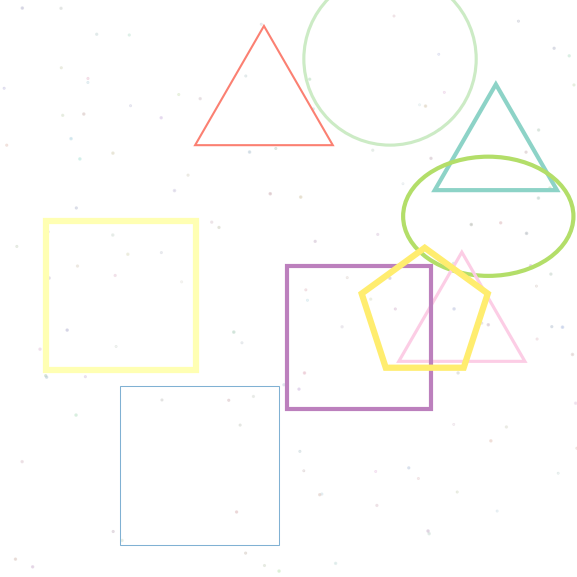[{"shape": "triangle", "thickness": 2, "radius": 0.61, "center": [0.859, 0.731]}, {"shape": "square", "thickness": 3, "radius": 0.65, "center": [0.209, 0.487]}, {"shape": "triangle", "thickness": 1, "radius": 0.69, "center": [0.457, 0.817]}, {"shape": "square", "thickness": 0.5, "radius": 0.69, "center": [0.346, 0.194]}, {"shape": "oval", "thickness": 2, "radius": 0.74, "center": [0.846, 0.625]}, {"shape": "triangle", "thickness": 1.5, "radius": 0.63, "center": [0.8, 0.436]}, {"shape": "square", "thickness": 2, "radius": 0.62, "center": [0.621, 0.415]}, {"shape": "circle", "thickness": 1.5, "radius": 0.75, "center": [0.675, 0.897]}, {"shape": "pentagon", "thickness": 3, "radius": 0.57, "center": [0.735, 0.455]}]